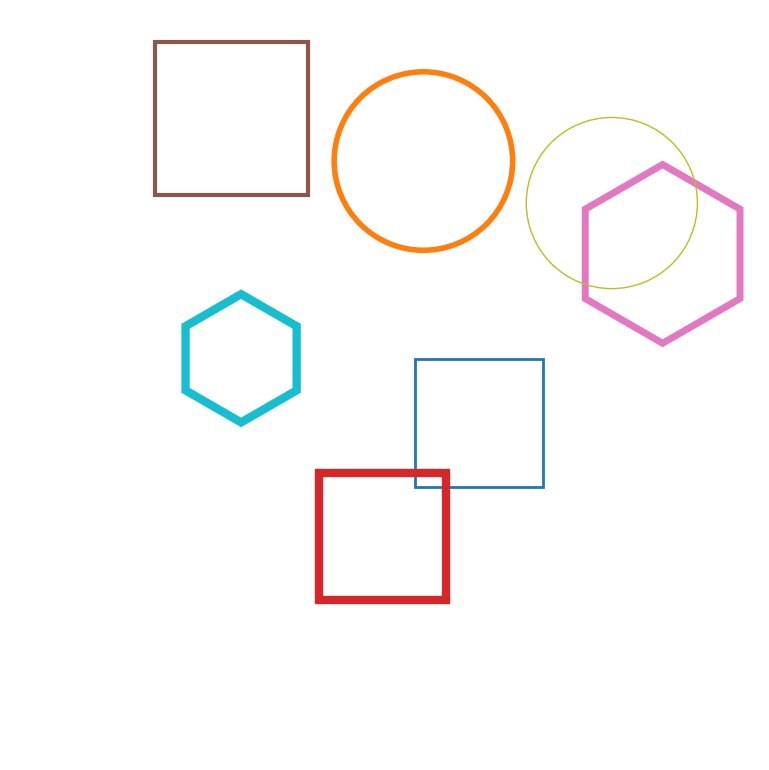[{"shape": "square", "thickness": 1, "radius": 0.42, "center": [0.622, 0.45]}, {"shape": "circle", "thickness": 2, "radius": 0.58, "center": [0.55, 0.791]}, {"shape": "square", "thickness": 3, "radius": 0.41, "center": [0.496, 0.303]}, {"shape": "square", "thickness": 1.5, "radius": 0.5, "center": [0.3, 0.847]}, {"shape": "hexagon", "thickness": 2.5, "radius": 0.58, "center": [0.861, 0.67]}, {"shape": "circle", "thickness": 0.5, "radius": 0.56, "center": [0.795, 0.736]}, {"shape": "hexagon", "thickness": 3, "radius": 0.42, "center": [0.313, 0.535]}]